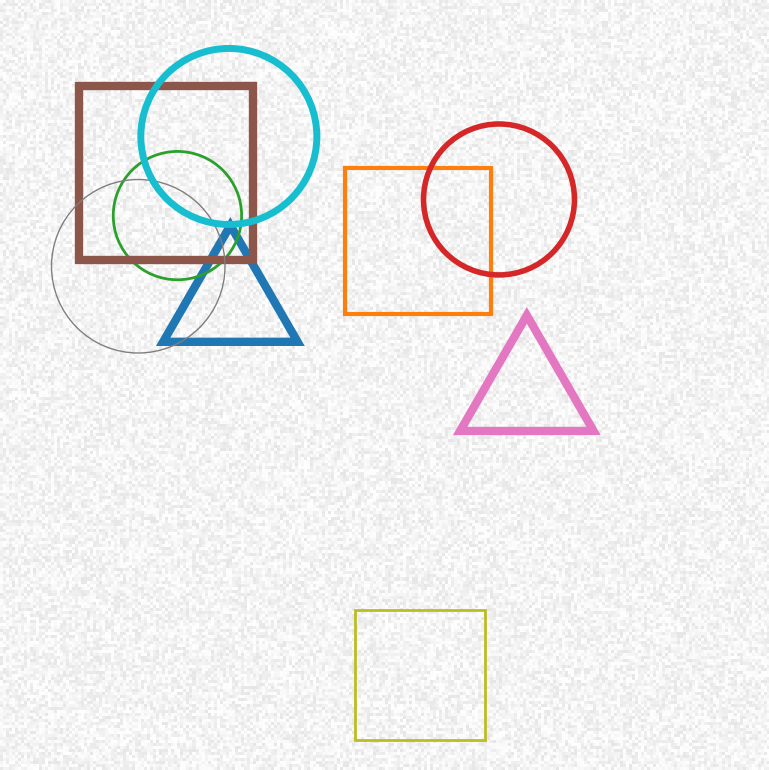[{"shape": "triangle", "thickness": 3, "radius": 0.5, "center": [0.299, 0.606]}, {"shape": "square", "thickness": 1.5, "radius": 0.47, "center": [0.543, 0.687]}, {"shape": "circle", "thickness": 1, "radius": 0.42, "center": [0.23, 0.72]}, {"shape": "circle", "thickness": 2, "radius": 0.49, "center": [0.648, 0.741]}, {"shape": "square", "thickness": 3, "radius": 0.57, "center": [0.215, 0.775]}, {"shape": "triangle", "thickness": 3, "radius": 0.5, "center": [0.684, 0.49]}, {"shape": "circle", "thickness": 0.5, "radius": 0.56, "center": [0.18, 0.654]}, {"shape": "square", "thickness": 1, "radius": 0.42, "center": [0.546, 0.123]}, {"shape": "circle", "thickness": 2.5, "radius": 0.57, "center": [0.297, 0.823]}]